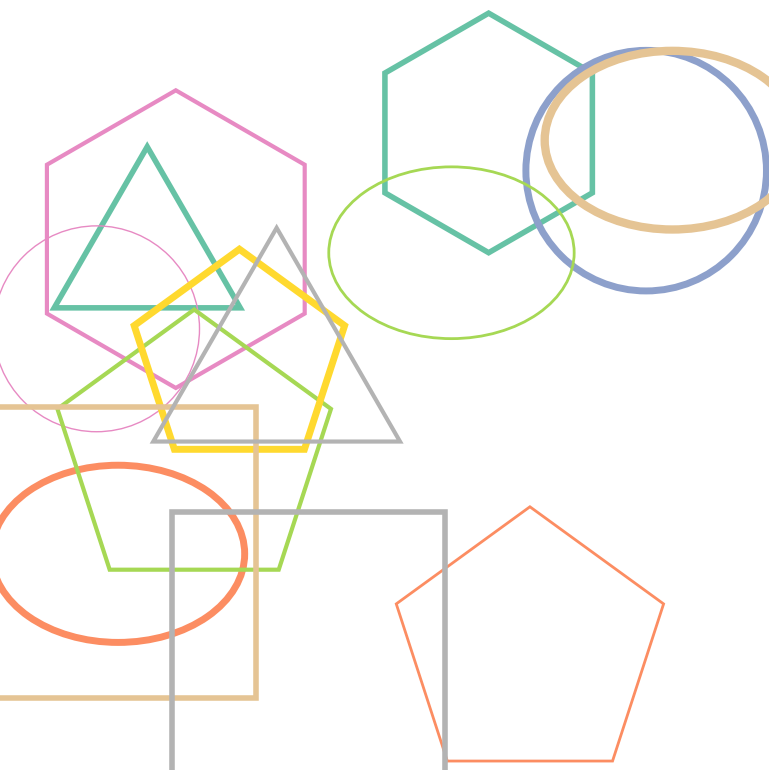[{"shape": "hexagon", "thickness": 2, "radius": 0.78, "center": [0.635, 0.827]}, {"shape": "triangle", "thickness": 2, "radius": 0.7, "center": [0.191, 0.67]}, {"shape": "oval", "thickness": 2.5, "radius": 0.82, "center": [0.153, 0.281]}, {"shape": "pentagon", "thickness": 1, "radius": 0.91, "center": [0.688, 0.159]}, {"shape": "circle", "thickness": 2.5, "radius": 0.78, "center": [0.839, 0.778]}, {"shape": "circle", "thickness": 0.5, "radius": 0.67, "center": [0.125, 0.573]}, {"shape": "hexagon", "thickness": 1.5, "radius": 0.97, "center": [0.228, 0.689]}, {"shape": "pentagon", "thickness": 1.5, "radius": 0.93, "center": [0.252, 0.411]}, {"shape": "oval", "thickness": 1, "radius": 0.8, "center": [0.586, 0.672]}, {"shape": "pentagon", "thickness": 2.5, "radius": 0.72, "center": [0.311, 0.533]}, {"shape": "square", "thickness": 2, "radius": 0.94, "center": [0.144, 0.283]}, {"shape": "oval", "thickness": 3, "radius": 0.83, "center": [0.873, 0.818]}, {"shape": "triangle", "thickness": 1.5, "radius": 0.93, "center": [0.359, 0.519]}, {"shape": "square", "thickness": 2, "radius": 0.89, "center": [0.401, 0.157]}]